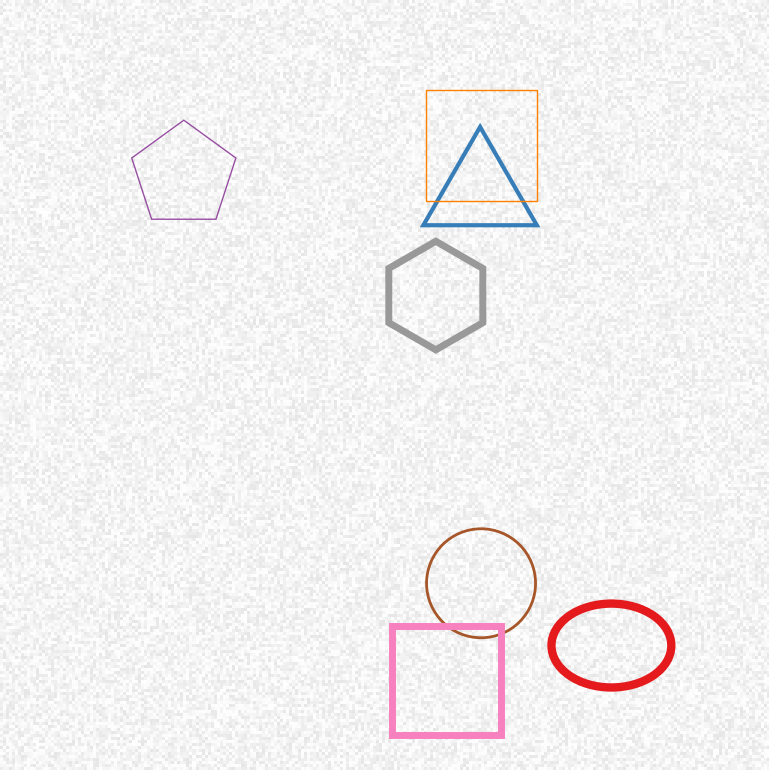[{"shape": "oval", "thickness": 3, "radius": 0.39, "center": [0.794, 0.162]}, {"shape": "triangle", "thickness": 1.5, "radius": 0.43, "center": [0.624, 0.75]}, {"shape": "pentagon", "thickness": 0.5, "radius": 0.36, "center": [0.239, 0.773]}, {"shape": "square", "thickness": 0.5, "radius": 0.36, "center": [0.625, 0.811]}, {"shape": "circle", "thickness": 1, "radius": 0.35, "center": [0.625, 0.243]}, {"shape": "square", "thickness": 2.5, "radius": 0.35, "center": [0.58, 0.116]}, {"shape": "hexagon", "thickness": 2.5, "radius": 0.35, "center": [0.566, 0.616]}]